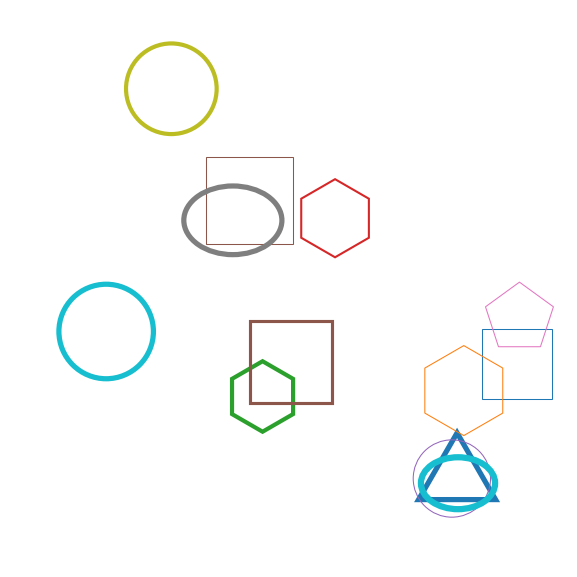[{"shape": "triangle", "thickness": 2.5, "radius": 0.38, "center": [0.791, 0.173]}, {"shape": "square", "thickness": 0.5, "radius": 0.3, "center": [0.896, 0.368]}, {"shape": "hexagon", "thickness": 0.5, "radius": 0.39, "center": [0.803, 0.323]}, {"shape": "hexagon", "thickness": 2, "radius": 0.31, "center": [0.455, 0.313]}, {"shape": "hexagon", "thickness": 1, "radius": 0.34, "center": [0.58, 0.621]}, {"shape": "circle", "thickness": 0.5, "radius": 0.33, "center": [0.782, 0.171]}, {"shape": "square", "thickness": 0.5, "radius": 0.37, "center": [0.432, 0.652]}, {"shape": "square", "thickness": 1.5, "radius": 0.36, "center": [0.504, 0.372]}, {"shape": "pentagon", "thickness": 0.5, "radius": 0.31, "center": [0.899, 0.449]}, {"shape": "oval", "thickness": 2.5, "radius": 0.42, "center": [0.403, 0.618]}, {"shape": "circle", "thickness": 2, "radius": 0.39, "center": [0.297, 0.845]}, {"shape": "circle", "thickness": 2.5, "radius": 0.41, "center": [0.184, 0.425]}, {"shape": "oval", "thickness": 3, "radius": 0.32, "center": [0.793, 0.162]}]